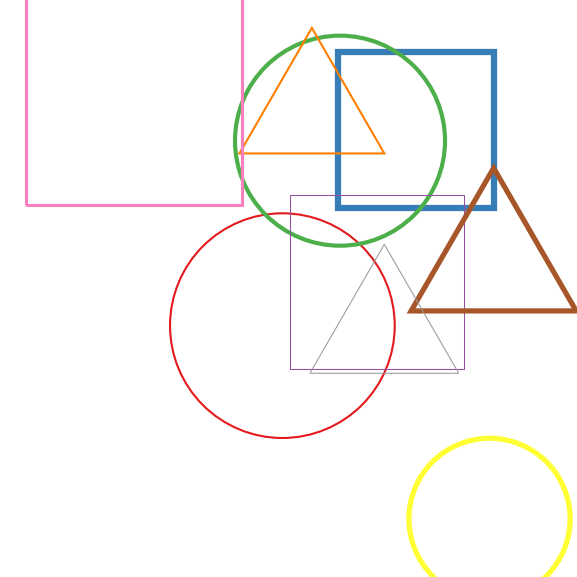[{"shape": "circle", "thickness": 1, "radius": 0.97, "center": [0.489, 0.435]}, {"shape": "square", "thickness": 3, "radius": 0.68, "center": [0.721, 0.774]}, {"shape": "circle", "thickness": 2, "radius": 0.91, "center": [0.589, 0.756]}, {"shape": "square", "thickness": 0.5, "radius": 0.75, "center": [0.652, 0.511]}, {"shape": "triangle", "thickness": 1, "radius": 0.72, "center": [0.54, 0.806]}, {"shape": "circle", "thickness": 2.5, "radius": 0.7, "center": [0.848, 0.101]}, {"shape": "triangle", "thickness": 2.5, "radius": 0.83, "center": [0.855, 0.543]}, {"shape": "square", "thickness": 1.5, "radius": 0.93, "center": [0.233, 0.831]}, {"shape": "triangle", "thickness": 0.5, "radius": 0.74, "center": [0.665, 0.427]}]